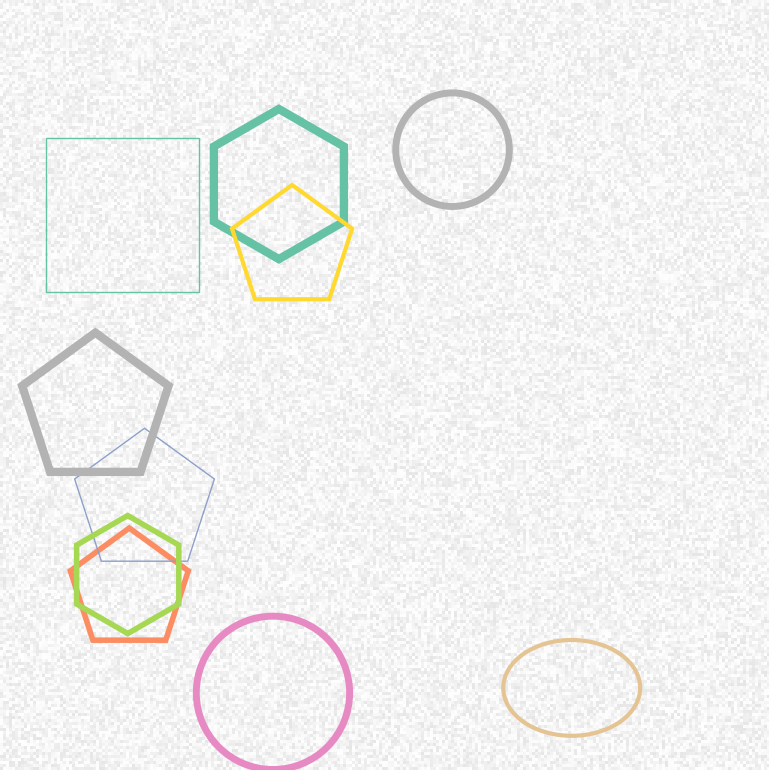[{"shape": "hexagon", "thickness": 3, "radius": 0.49, "center": [0.362, 0.761]}, {"shape": "square", "thickness": 0.5, "radius": 0.5, "center": [0.159, 0.721]}, {"shape": "pentagon", "thickness": 2, "radius": 0.4, "center": [0.168, 0.234]}, {"shape": "pentagon", "thickness": 0.5, "radius": 0.48, "center": [0.188, 0.348]}, {"shape": "circle", "thickness": 2.5, "radius": 0.5, "center": [0.355, 0.1]}, {"shape": "hexagon", "thickness": 2, "radius": 0.38, "center": [0.166, 0.254]}, {"shape": "pentagon", "thickness": 1.5, "radius": 0.41, "center": [0.379, 0.678]}, {"shape": "oval", "thickness": 1.5, "radius": 0.44, "center": [0.742, 0.107]}, {"shape": "pentagon", "thickness": 3, "radius": 0.5, "center": [0.124, 0.468]}, {"shape": "circle", "thickness": 2.5, "radius": 0.37, "center": [0.588, 0.806]}]